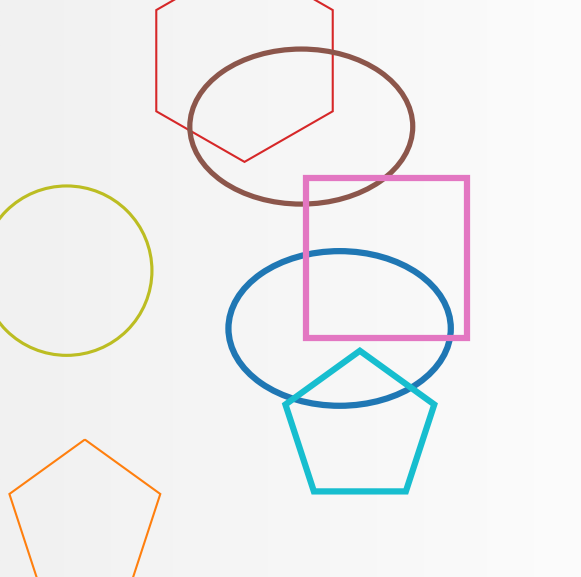[{"shape": "oval", "thickness": 3, "radius": 0.96, "center": [0.584, 0.43]}, {"shape": "pentagon", "thickness": 1, "radius": 0.68, "center": [0.146, 0.102]}, {"shape": "hexagon", "thickness": 1, "radius": 0.88, "center": [0.421, 0.894]}, {"shape": "oval", "thickness": 2.5, "radius": 0.96, "center": [0.518, 0.78]}, {"shape": "square", "thickness": 3, "radius": 0.69, "center": [0.665, 0.552]}, {"shape": "circle", "thickness": 1.5, "radius": 0.73, "center": [0.115, 0.53]}, {"shape": "pentagon", "thickness": 3, "radius": 0.67, "center": [0.619, 0.257]}]